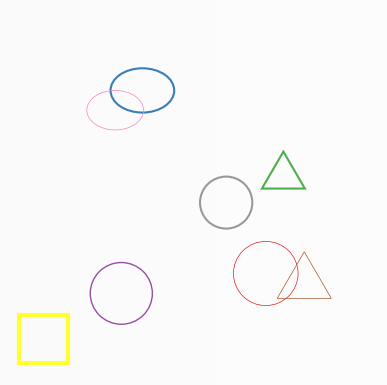[{"shape": "circle", "thickness": 0.5, "radius": 0.42, "center": [0.686, 0.29]}, {"shape": "oval", "thickness": 1.5, "radius": 0.41, "center": [0.367, 0.765]}, {"shape": "triangle", "thickness": 1.5, "radius": 0.32, "center": [0.731, 0.542]}, {"shape": "circle", "thickness": 1, "radius": 0.4, "center": [0.313, 0.238]}, {"shape": "square", "thickness": 3, "radius": 0.31, "center": [0.112, 0.12]}, {"shape": "triangle", "thickness": 0.5, "radius": 0.4, "center": [0.785, 0.265]}, {"shape": "oval", "thickness": 0.5, "radius": 0.37, "center": [0.297, 0.714]}, {"shape": "circle", "thickness": 1.5, "radius": 0.34, "center": [0.584, 0.474]}]